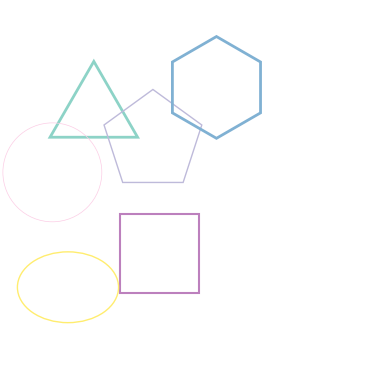[{"shape": "triangle", "thickness": 2, "radius": 0.66, "center": [0.244, 0.709]}, {"shape": "pentagon", "thickness": 1, "radius": 0.67, "center": [0.397, 0.634]}, {"shape": "hexagon", "thickness": 2, "radius": 0.66, "center": [0.562, 0.773]}, {"shape": "circle", "thickness": 0.5, "radius": 0.64, "center": [0.136, 0.552]}, {"shape": "square", "thickness": 1.5, "radius": 0.51, "center": [0.414, 0.342]}, {"shape": "oval", "thickness": 1, "radius": 0.66, "center": [0.177, 0.254]}]